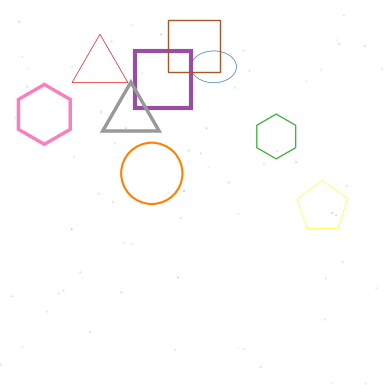[{"shape": "triangle", "thickness": 0.5, "radius": 0.42, "center": [0.26, 0.828]}, {"shape": "oval", "thickness": 0.5, "radius": 0.29, "center": [0.555, 0.826]}, {"shape": "hexagon", "thickness": 1, "radius": 0.29, "center": [0.717, 0.645]}, {"shape": "square", "thickness": 3, "radius": 0.37, "center": [0.423, 0.792]}, {"shape": "circle", "thickness": 1.5, "radius": 0.4, "center": [0.394, 0.55]}, {"shape": "pentagon", "thickness": 0.5, "radius": 0.34, "center": [0.837, 0.463]}, {"shape": "square", "thickness": 1, "radius": 0.34, "center": [0.505, 0.88]}, {"shape": "hexagon", "thickness": 2.5, "radius": 0.39, "center": [0.115, 0.703]}, {"shape": "triangle", "thickness": 2.5, "radius": 0.42, "center": [0.34, 0.702]}]